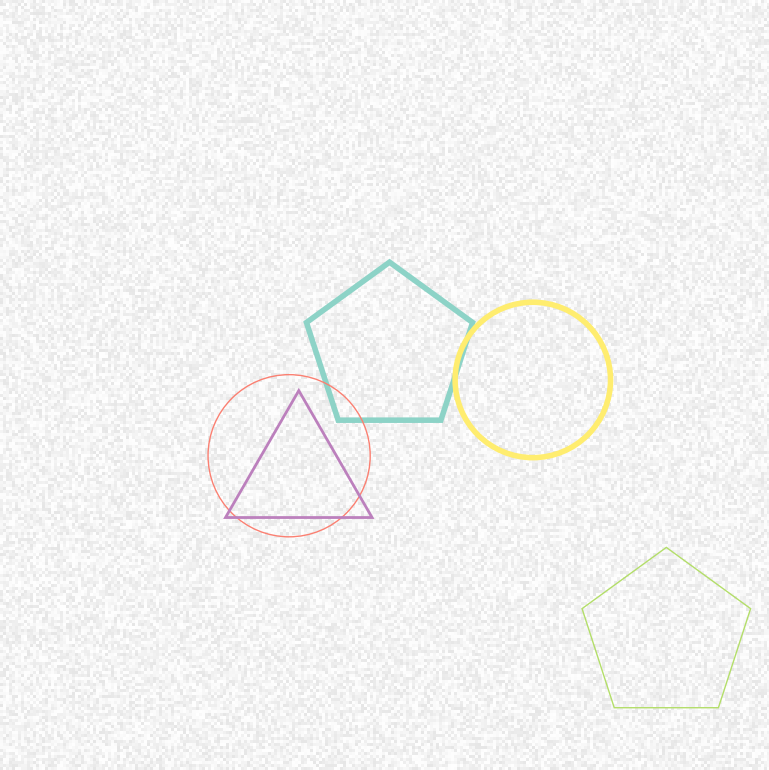[{"shape": "pentagon", "thickness": 2, "radius": 0.57, "center": [0.506, 0.546]}, {"shape": "circle", "thickness": 0.5, "radius": 0.53, "center": [0.375, 0.408]}, {"shape": "pentagon", "thickness": 0.5, "radius": 0.58, "center": [0.865, 0.174]}, {"shape": "triangle", "thickness": 1, "radius": 0.55, "center": [0.388, 0.383]}, {"shape": "circle", "thickness": 2, "radius": 0.5, "center": [0.692, 0.507]}]